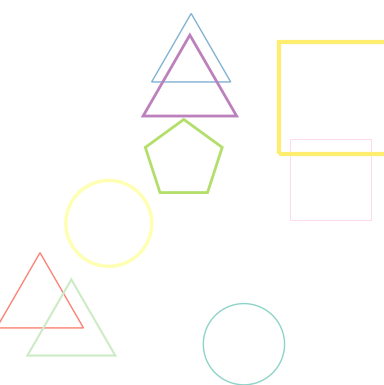[{"shape": "circle", "thickness": 1, "radius": 0.53, "center": [0.634, 0.106]}, {"shape": "circle", "thickness": 2.5, "radius": 0.56, "center": [0.283, 0.42]}, {"shape": "triangle", "thickness": 1, "radius": 0.65, "center": [0.104, 0.213]}, {"shape": "triangle", "thickness": 1, "radius": 0.59, "center": [0.497, 0.846]}, {"shape": "pentagon", "thickness": 2, "radius": 0.52, "center": [0.477, 0.585]}, {"shape": "square", "thickness": 0.5, "radius": 0.52, "center": [0.858, 0.534]}, {"shape": "triangle", "thickness": 2, "radius": 0.7, "center": [0.493, 0.769]}, {"shape": "triangle", "thickness": 1.5, "radius": 0.66, "center": [0.185, 0.142]}, {"shape": "square", "thickness": 3, "radius": 0.72, "center": [0.869, 0.745]}]